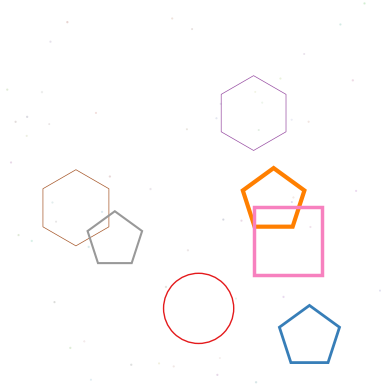[{"shape": "circle", "thickness": 1, "radius": 0.46, "center": [0.516, 0.199]}, {"shape": "pentagon", "thickness": 2, "radius": 0.41, "center": [0.804, 0.125]}, {"shape": "hexagon", "thickness": 0.5, "radius": 0.49, "center": [0.659, 0.706]}, {"shape": "pentagon", "thickness": 3, "radius": 0.42, "center": [0.711, 0.479]}, {"shape": "hexagon", "thickness": 0.5, "radius": 0.49, "center": [0.197, 0.46]}, {"shape": "square", "thickness": 2.5, "radius": 0.44, "center": [0.748, 0.374]}, {"shape": "pentagon", "thickness": 1.5, "radius": 0.37, "center": [0.298, 0.377]}]